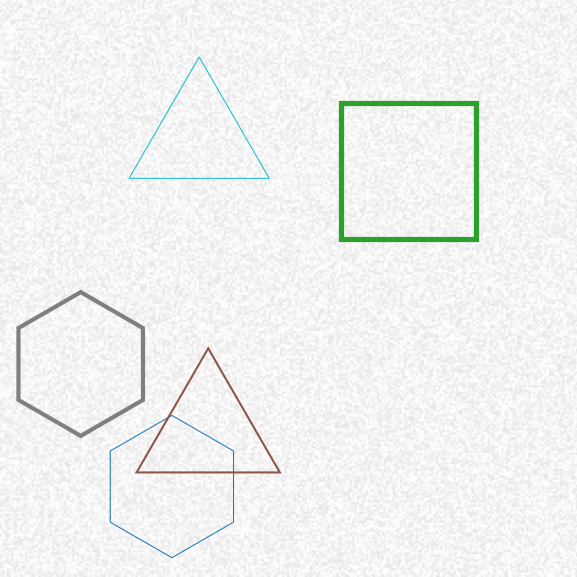[{"shape": "hexagon", "thickness": 0.5, "radius": 0.62, "center": [0.298, 0.157]}, {"shape": "square", "thickness": 2.5, "radius": 0.58, "center": [0.708, 0.703]}, {"shape": "triangle", "thickness": 1, "radius": 0.72, "center": [0.361, 0.253]}, {"shape": "hexagon", "thickness": 2, "radius": 0.62, "center": [0.14, 0.369]}, {"shape": "triangle", "thickness": 0.5, "radius": 0.7, "center": [0.345, 0.76]}]